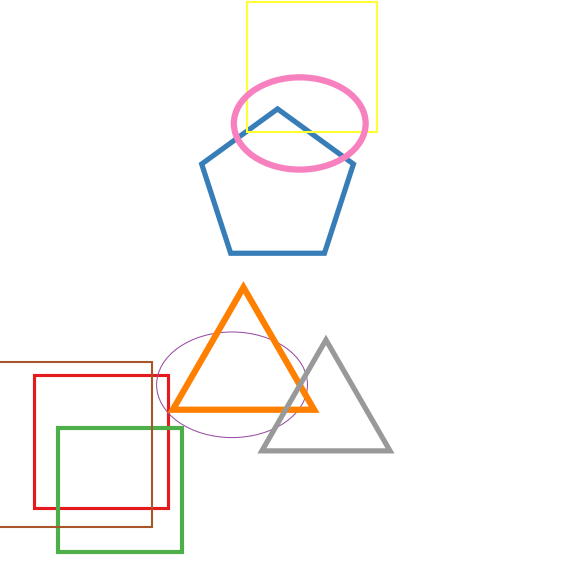[{"shape": "square", "thickness": 1.5, "radius": 0.58, "center": [0.175, 0.235]}, {"shape": "pentagon", "thickness": 2.5, "radius": 0.69, "center": [0.481, 0.672]}, {"shape": "square", "thickness": 2, "radius": 0.54, "center": [0.209, 0.151]}, {"shape": "oval", "thickness": 0.5, "radius": 0.65, "center": [0.402, 0.333]}, {"shape": "triangle", "thickness": 3, "radius": 0.71, "center": [0.422, 0.36]}, {"shape": "square", "thickness": 1, "radius": 0.56, "center": [0.54, 0.883]}, {"shape": "square", "thickness": 1, "radius": 0.71, "center": [0.121, 0.229]}, {"shape": "oval", "thickness": 3, "radius": 0.57, "center": [0.519, 0.785]}, {"shape": "triangle", "thickness": 2.5, "radius": 0.64, "center": [0.564, 0.282]}]